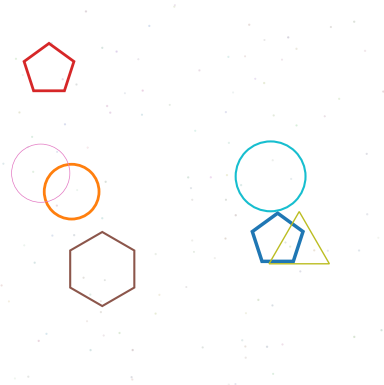[{"shape": "pentagon", "thickness": 2.5, "radius": 0.35, "center": [0.721, 0.377]}, {"shape": "circle", "thickness": 2, "radius": 0.36, "center": [0.186, 0.502]}, {"shape": "pentagon", "thickness": 2, "radius": 0.34, "center": [0.127, 0.819]}, {"shape": "hexagon", "thickness": 1.5, "radius": 0.48, "center": [0.266, 0.301]}, {"shape": "circle", "thickness": 0.5, "radius": 0.38, "center": [0.106, 0.55]}, {"shape": "triangle", "thickness": 1, "radius": 0.45, "center": [0.777, 0.36]}, {"shape": "circle", "thickness": 1.5, "radius": 0.45, "center": [0.703, 0.542]}]